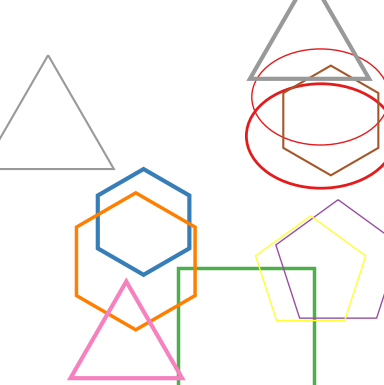[{"shape": "oval", "thickness": 1, "radius": 0.89, "center": [0.832, 0.748]}, {"shape": "oval", "thickness": 2, "radius": 0.97, "center": [0.834, 0.647]}, {"shape": "hexagon", "thickness": 3, "radius": 0.69, "center": [0.373, 0.424]}, {"shape": "square", "thickness": 2.5, "radius": 0.88, "center": [0.638, 0.128]}, {"shape": "pentagon", "thickness": 1, "radius": 0.85, "center": [0.878, 0.311]}, {"shape": "hexagon", "thickness": 2.5, "radius": 0.89, "center": [0.353, 0.321]}, {"shape": "pentagon", "thickness": 1, "radius": 0.75, "center": [0.807, 0.289]}, {"shape": "hexagon", "thickness": 1.5, "radius": 0.71, "center": [0.859, 0.687]}, {"shape": "triangle", "thickness": 3, "radius": 0.84, "center": [0.328, 0.101]}, {"shape": "triangle", "thickness": 3, "radius": 0.89, "center": [0.804, 0.885]}, {"shape": "triangle", "thickness": 1.5, "radius": 0.99, "center": [0.125, 0.66]}]